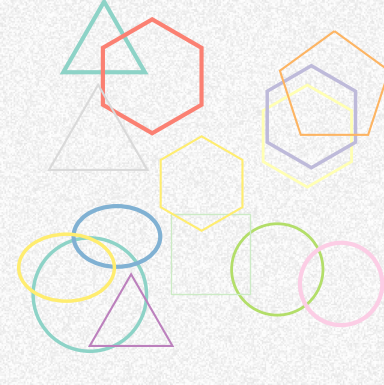[{"shape": "triangle", "thickness": 3, "radius": 0.61, "center": [0.27, 0.873]}, {"shape": "circle", "thickness": 2.5, "radius": 0.74, "center": [0.233, 0.235]}, {"shape": "hexagon", "thickness": 2, "radius": 0.66, "center": [0.798, 0.647]}, {"shape": "hexagon", "thickness": 2.5, "radius": 0.66, "center": [0.809, 0.697]}, {"shape": "hexagon", "thickness": 3, "radius": 0.74, "center": [0.395, 0.802]}, {"shape": "oval", "thickness": 3, "radius": 0.56, "center": [0.304, 0.386]}, {"shape": "pentagon", "thickness": 1.5, "radius": 0.74, "center": [0.869, 0.77]}, {"shape": "circle", "thickness": 2, "radius": 0.59, "center": [0.72, 0.3]}, {"shape": "circle", "thickness": 3, "radius": 0.53, "center": [0.886, 0.262]}, {"shape": "triangle", "thickness": 1.5, "radius": 0.74, "center": [0.255, 0.632]}, {"shape": "triangle", "thickness": 1.5, "radius": 0.62, "center": [0.341, 0.163]}, {"shape": "square", "thickness": 1, "radius": 0.52, "center": [0.546, 0.34]}, {"shape": "hexagon", "thickness": 1.5, "radius": 0.61, "center": [0.524, 0.523]}, {"shape": "oval", "thickness": 2.5, "radius": 0.62, "center": [0.173, 0.305]}]